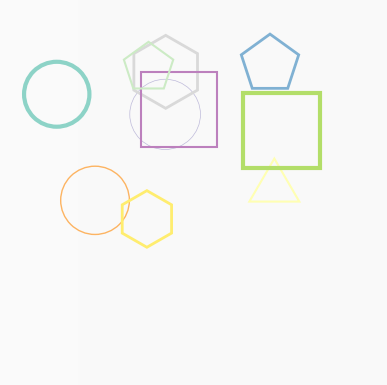[{"shape": "circle", "thickness": 3, "radius": 0.42, "center": [0.146, 0.755]}, {"shape": "triangle", "thickness": 1.5, "radius": 0.37, "center": [0.708, 0.514]}, {"shape": "circle", "thickness": 0.5, "radius": 0.46, "center": [0.426, 0.703]}, {"shape": "pentagon", "thickness": 2, "radius": 0.39, "center": [0.697, 0.834]}, {"shape": "circle", "thickness": 1, "radius": 0.44, "center": [0.245, 0.48]}, {"shape": "square", "thickness": 3, "radius": 0.49, "center": [0.726, 0.661]}, {"shape": "hexagon", "thickness": 2, "radius": 0.47, "center": [0.428, 0.813]}, {"shape": "square", "thickness": 1.5, "radius": 0.49, "center": [0.462, 0.715]}, {"shape": "pentagon", "thickness": 1.5, "radius": 0.33, "center": [0.383, 0.824]}, {"shape": "hexagon", "thickness": 2, "radius": 0.37, "center": [0.379, 0.431]}]